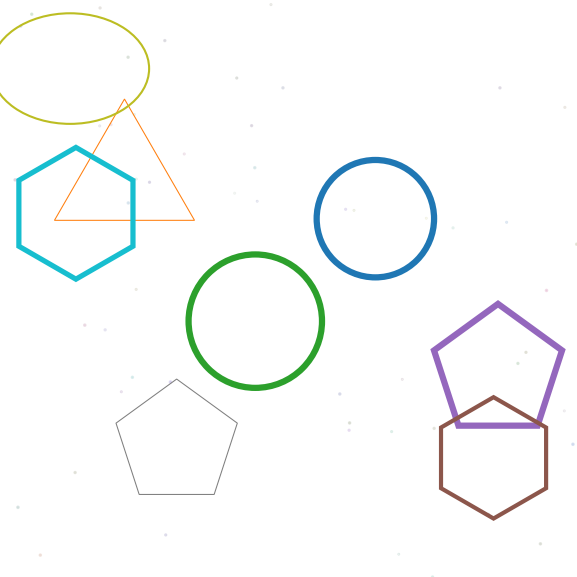[{"shape": "circle", "thickness": 3, "radius": 0.51, "center": [0.65, 0.62]}, {"shape": "triangle", "thickness": 0.5, "radius": 0.7, "center": [0.216, 0.688]}, {"shape": "circle", "thickness": 3, "radius": 0.58, "center": [0.442, 0.443]}, {"shape": "pentagon", "thickness": 3, "radius": 0.58, "center": [0.862, 0.356]}, {"shape": "hexagon", "thickness": 2, "radius": 0.53, "center": [0.855, 0.206]}, {"shape": "pentagon", "thickness": 0.5, "radius": 0.55, "center": [0.306, 0.232]}, {"shape": "oval", "thickness": 1, "radius": 0.68, "center": [0.121, 0.88]}, {"shape": "hexagon", "thickness": 2.5, "radius": 0.57, "center": [0.131, 0.63]}]